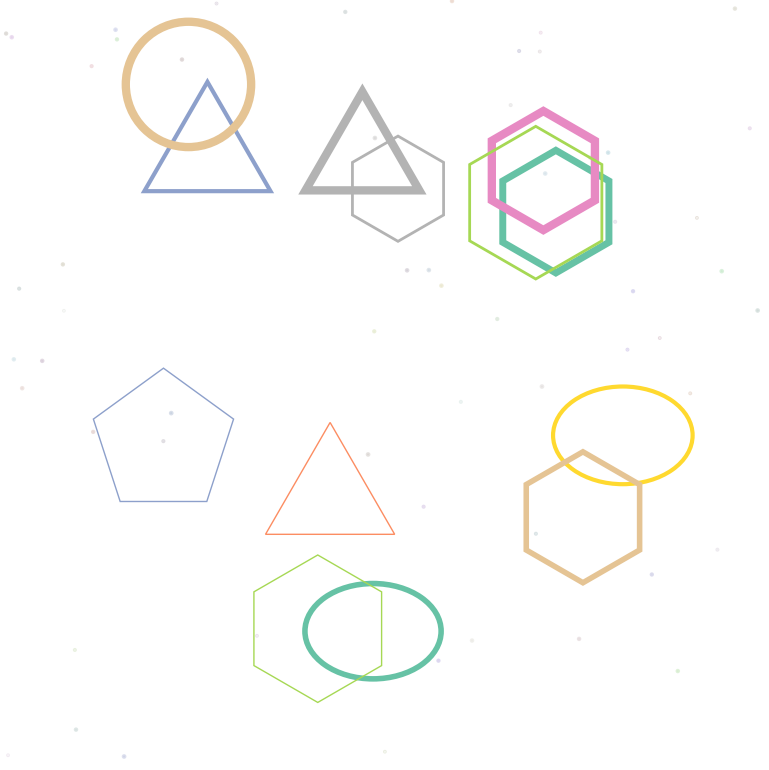[{"shape": "hexagon", "thickness": 2.5, "radius": 0.4, "center": [0.722, 0.725]}, {"shape": "oval", "thickness": 2, "radius": 0.44, "center": [0.484, 0.18]}, {"shape": "triangle", "thickness": 0.5, "radius": 0.48, "center": [0.429, 0.354]}, {"shape": "triangle", "thickness": 1.5, "radius": 0.47, "center": [0.269, 0.799]}, {"shape": "pentagon", "thickness": 0.5, "radius": 0.48, "center": [0.212, 0.426]}, {"shape": "hexagon", "thickness": 3, "radius": 0.39, "center": [0.706, 0.779]}, {"shape": "hexagon", "thickness": 1, "radius": 0.5, "center": [0.696, 0.737]}, {"shape": "hexagon", "thickness": 0.5, "radius": 0.48, "center": [0.413, 0.183]}, {"shape": "oval", "thickness": 1.5, "radius": 0.45, "center": [0.809, 0.435]}, {"shape": "circle", "thickness": 3, "radius": 0.41, "center": [0.245, 0.89]}, {"shape": "hexagon", "thickness": 2, "radius": 0.43, "center": [0.757, 0.328]}, {"shape": "hexagon", "thickness": 1, "radius": 0.34, "center": [0.517, 0.755]}, {"shape": "triangle", "thickness": 3, "radius": 0.43, "center": [0.471, 0.795]}]